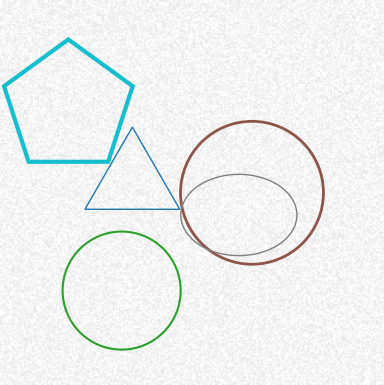[{"shape": "triangle", "thickness": 1, "radius": 0.71, "center": [0.344, 0.528]}, {"shape": "circle", "thickness": 1.5, "radius": 0.77, "center": [0.316, 0.245]}, {"shape": "circle", "thickness": 2, "radius": 0.93, "center": [0.654, 0.499]}, {"shape": "oval", "thickness": 1, "radius": 0.75, "center": [0.62, 0.442]}, {"shape": "pentagon", "thickness": 3, "radius": 0.88, "center": [0.178, 0.722]}]